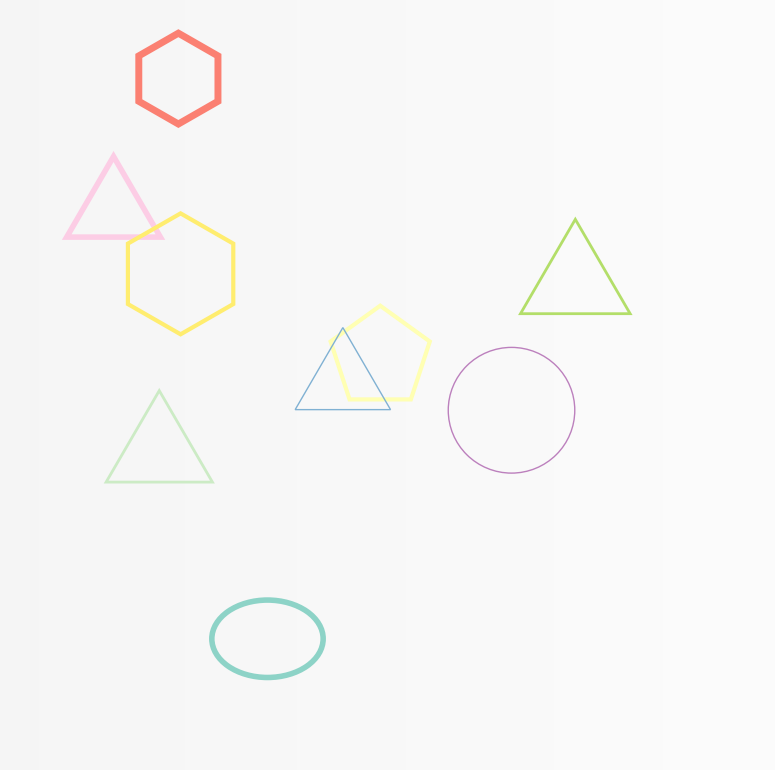[{"shape": "oval", "thickness": 2, "radius": 0.36, "center": [0.345, 0.17]}, {"shape": "pentagon", "thickness": 1.5, "radius": 0.34, "center": [0.491, 0.536]}, {"shape": "hexagon", "thickness": 2.5, "radius": 0.29, "center": [0.23, 0.898]}, {"shape": "triangle", "thickness": 0.5, "radius": 0.36, "center": [0.442, 0.504]}, {"shape": "triangle", "thickness": 1, "radius": 0.41, "center": [0.742, 0.633]}, {"shape": "triangle", "thickness": 2, "radius": 0.35, "center": [0.147, 0.727]}, {"shape": "circle", "thickness": 0.5, "radius": 0.41, "center": [0.66, 0.467]}, {"shape": "triangle", "thickness": 1, "radius": 0.4, "center": [0.206, 0.413]}, {"shape": "hexagon", "thickness": 1.5, "radius": 0.39, "center": [0.233, 0.644]}]